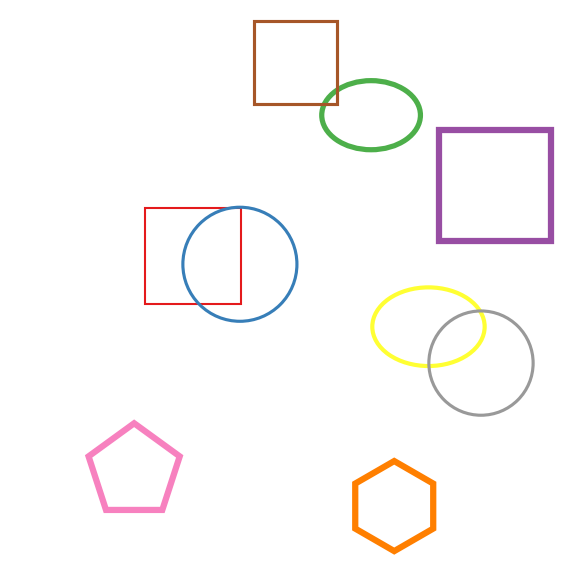[{"shape": "square", "thickness": 1, "radius": 0.42, "center": [0.335, 0.556]}, {"shape": "circle", "thickness": 1.5, "radius": 0.49, "center": [0.415, 0.542]}, {"shape": "oval", "thickness": 2.5, "radius": 0.43, "center": [0.643, 0.8]}, {"shape": "square", "thickness": 3, "radius": 0.48, "center": [0.857, 0.678]}, {"shape": "hexagon", "thickness": 3, "radius": 0.39, "center": [0.683, 0.123]}, {"shape": "oval", "thickness": 2, "radius": 0.49, "center": [0.742, 0.433]}, {"shape": "square", "thickness": 1.5, "radius": 0.36, "center": [0.511, 0.891]}, {"shape": "pentagon", "thickness": 3, "radius": 0.41, "center": [0.232, 0.183]}, {"shape": "circle", "thickness": 1.5, "radius": 0.45, "center": [0.833, 0.37]}]